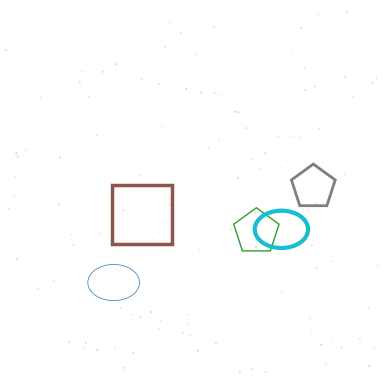[{"shape": "oval", "thickness": 0.5, "radius": 0.34, "center": [0.295, 0.266]}, {"shape": "pentagon", "thickness": 1, "radius": 0.31, "center": [0.666, 0.398]}, {"shape": "square", "thickness": 2.5, "radius": 0.39, "center": [0.368, 0.443]}, {"shape": "pentagon", "thickness": 2, "radius": 0.3, "center": [0.814, 0.514]}, {"shape": "oval", "thickness": 3, "radius": 0.35, "center": [0.731, 0.404]}]